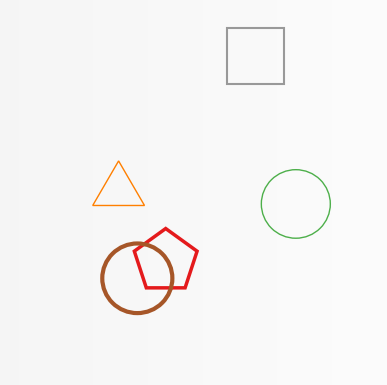[{"shape": "pentagon", "thickness": 2.5, "radius": 0.43, "center": [0.428, 0.321]}, {"shape": "circle", "thickness": 1, "radius": 0.45, "center": [0.763, 0.47]}, {"shape": "triangle", "thickness": 1, "radius": 0.39, "center": [0.306, 0.505]}, {"shape": "circle", "thickness": 3, "radius": 0.45, "center": [0.354, 0.277]}, {"shape": "square", "thickness": 1.5, "radius": 0.36, "center": [0.66, 0.856]}]